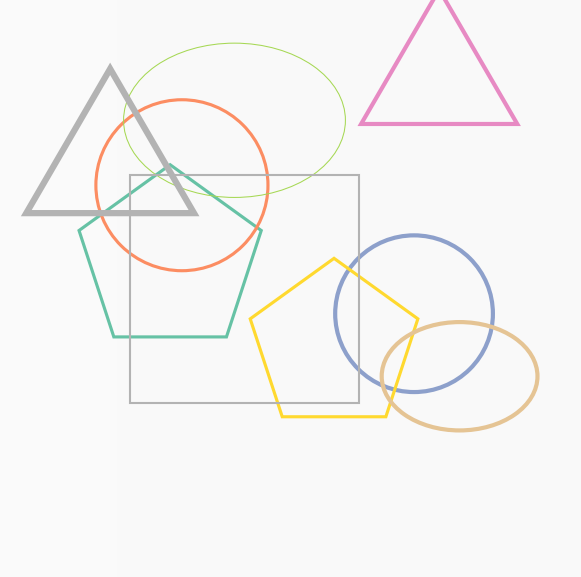[{"shape": "pentagon", "thickness": 1.5, "radius": 0.82, "center": [0.293, 0.549]}, {"shape": "circle", "thickness": 1.5, "radius": 0.74, "center": [0.313, 0.678]}, {"shape": "circle", "thickness": 2, "radius": 0.68, "center": [0.712, 0.456]}, {"shape": "triangle", "thickness": 2, "radius": 0.78, "center": [0.756, 0.862]}, {"shape": "oval", "thickness": 0.5, "radius": 0.95, "center": [0.403, 0.791]}, {"shape": "pentagon", "thickness": 1.5, "radius": 0.76, "center": [0.575, 0.4]}, {"shape": "oval", "thickness": 2, "radius": 0.67, "center": [0.791, 0.348]}, {"shape": "square", "thickness": 1, "radius": 0.99, "center": [0.421, 0.498]}, {"shape": "triangle", "thickness": 3, "radius": 0.83, "center": [0.19, 0.713]}]